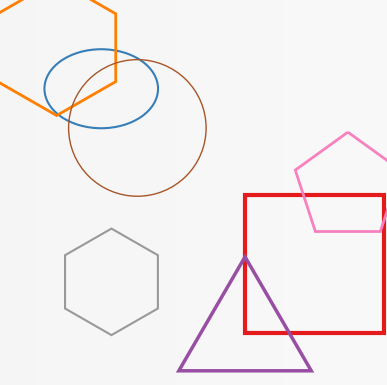[{"shape": "square", "thickness": 3, "radius": 0.9, "center": [0.812, 0.315]}, {"shape": "oval", "thickness": 1.5, "radius": 0.73, "center": [0.261, 0.77]}, {"shape": "triangle", "thickness": 2.5, "radius": 0.99, "center": [0.632, 0.136]}, {"shape": "hexagon", "thickness": 2, "radius": 0.88, "center": [0.146, 0.876]}, {"shape": "circle", "thickness": 1, "radius": 0.89, "center": [0.354, 0.668]}, {"shape": "pentagon", "thickness": 2, "radius": 0.71, "center": [0.898, 0.514]}, {"shape": "hexagon", "thickness": 1.5, "radius": 0.69, "center": [0.288, 0.268]}]